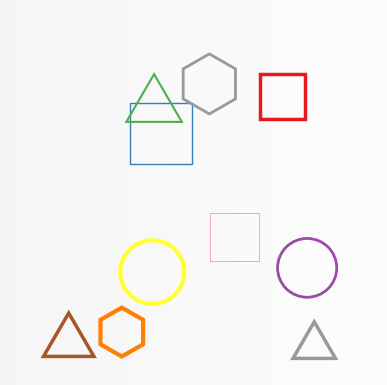[{"shape": "square", "thickness": 2.5, "radius": 0.29, "center": [0.73, 0.749]}, {"shape": "square", "thickness": 1, "radius": 0.39, "center": [0.416, 0.653]}, {"shape": "triangle", "thickness": 1.5, "radius": 0.41, "center": [0.398, 0.725]}, {"shape": "circle", "thickness": 2, "radius": 0.38, "center": [0.793, 0.304]}, {"shape": "hexagon", "thickness": 3, "radius": 0.32, "center": [0.314, 0.138]}, {"shape": "circle", "thickness": 3, "radius": 0.41, "center": [0.393, 0.293]}, {"shape": "triangle", "thickness": 2.5, "radius": 0.38, "center": [0.177, 0.112]}, {"shape": "square", "thickness": 0.5, "radius": 0.31, "center": [0.605, 0.385]}, {"shape": "triangle", "thickness": 2.5, "radius": 0.32, "center": [0.811, 0.101]}, {"shape": "hexagon", "thickness": 2, "radius": 0.39, "center": [0.54, 0.782]}]